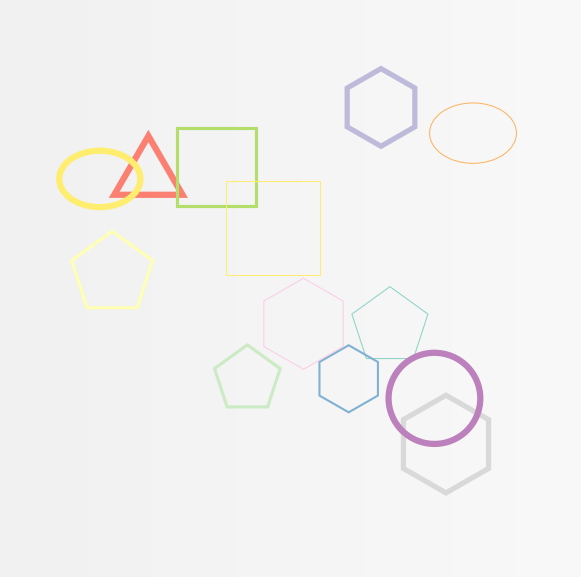[{"shape": "pentagon", "thickness": 0.5, "radius": 0.34, "center": [0.671, 0.434]}, {"shape": "pentagon", "thickness": 1.5, "radius": 0.37, "center": [0.193, 0.525]}, {"shape": "hexagon", "thickness": 2.5, "radius": 0.34, "center": [0.655, 0.813]}, {"shape": "triangle", "thickness": 3, "radius": 0.34, "center": [0.255, 0.696]}, {"shape": "hexagon", "thickness": 1, "radius": 0.29, "center": [0.6, 0.343]}, {"shape": "oval", "thickness": 0.5, "radius": 0.37, "center": [0.814, 0.769]}, {"shape": "square", "thickness": 1.5, "radius": 0.34, "center": [0.372, 0.71]}, {"shape": "hexagon", "thickness": 0.5, "radius": 0.39, "center": [0.522, 0.438]}, {"shape": "hexagon", "thickness": 2.5, "radius": 0.42, "center": [0.767, 0.23]}, {"shape": "circle", "thickness": 3, "radius": 0.39, "center": [0.747, 0.309]}, {"shape": "pentagon", "thickness": 1.5, "radius": 0.3, "center": [0.426, 0.343]}, {"shape": "oval", "thickness": 3, "radius": 0.35, "center": [0.172, 0.689]}, {"shape": "square", "thickness": 0.5, "radius": 0.41, "center": [0.47, 0.604]}]